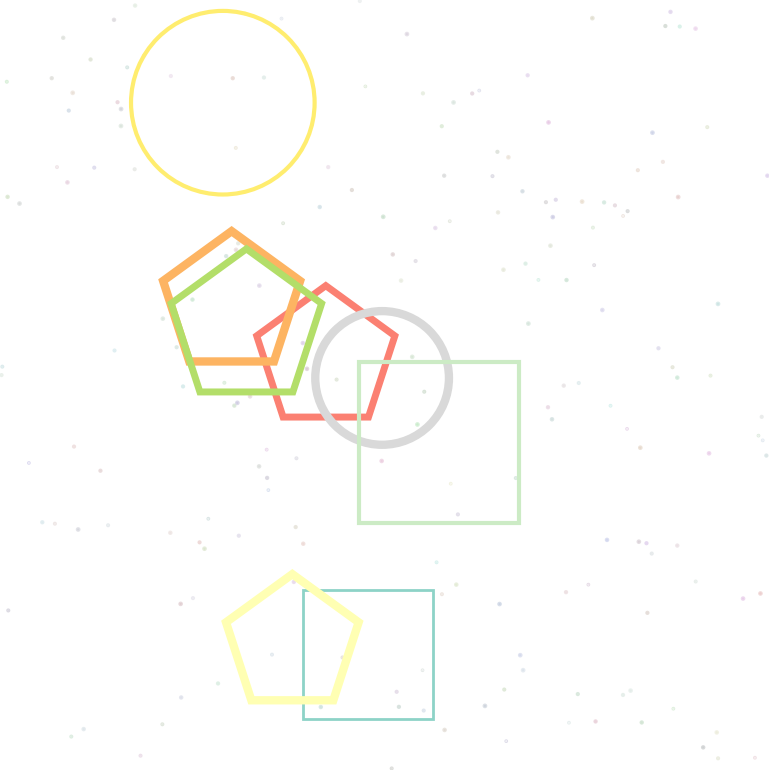[{"shape": "square", "thickness": 1, "radius": 0.42, "center": [0.478, 0.15]}, {"shape": "pentagon", "thickness": 3, "radius": 0.45, "center": [0.38, 0.164]}, {"shape": "pentagon", "thickness": 2.5, "radius": 0.47, "center": [0.423, 0.535]}, {"shape": "pentagon", "thickness": 3, "radius": 0.47, "center": [0.301, 0.606]}, {"shape": "pentagon", "thickness": 2.5, "radius": 0.51, "center": [0.32, 0.574]}, {"shape": "circle", "thickness": 3, "radius": 0.43, "center": [0.496, 0.509]}, {"shape": "square", "thickness": 1.5, "radius": 0.52, "center": [0.57, 0.425]}, {"shape": "circle", "thickness": 1.5, "radius": 0.6, "center": [0.289, 0.867]}]